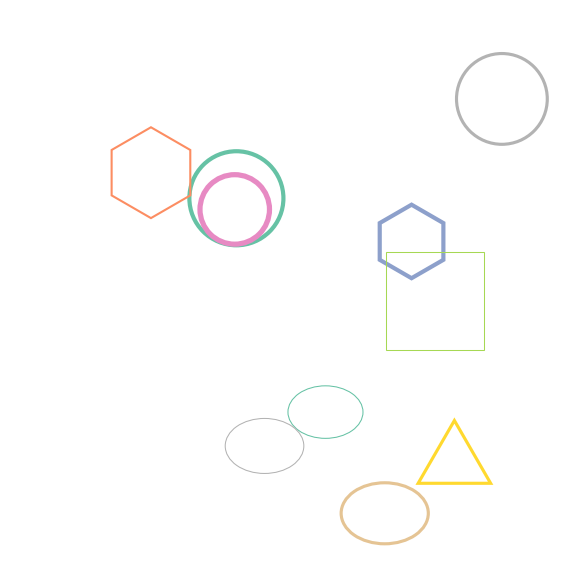[{"shape": "circle", "thickness": 2, "radius": 0.41, "center": [0.409, 0.656]}, {"shape": "oval", "thickness": 0.5, "radius": 0.32, "center": [0.564, 0.286]}, {"shape": "hexagon", "thickness": 1, "radius": 0.39, "center": [0.261, 0.7]}, {"shape": "hexagon", "thickness": 2, "radius": 0.32, "center": [0.713, 0.581]}, {"shape": "circle", "thickness": 2.5, "radius": 0.3, "center": [0.406, 0.636]}, {"shape": "square", "thickness": 0.5, "radius": 0.42, "center": [0.753, 0.478]}, {"shape": "triangle", "thickness": 1.5, "radius": 0.36, "center": [0.787, 0.199]}, {"shape": "oval", "thickness": 1.5, "radius": 0.38, "center": [0.666, 0.11]}, {"shape": "circle", "thickness": 1.5, "radius": 0.39, "center": [0.869, 0.828]}, {"shape": "oval", "thickness": 0.5, "radius": 0.34, "center": [0.458, 0.227]}]